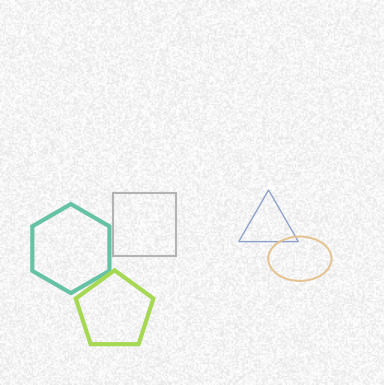[{"shape": "hexagon", "thickness": 3, "radius": 0.58, "center": [0.184, 0.354]}, {"shape": "triangle", "thickness": 1, "radius": 0.45, "center": [0.698, 0.417]}, {"shape": "pentagon", "thickness": 3, "radius": 0.53, "center": [0.298, 0.192]}, {"shape": "oval", "thickness": 1.5, "radius": 0.41, "center": [0.779, 0.328]}, {"shape": "square", "thickness": 1.5, "radius": 0.41, "center": [0.376, 0.416]}]